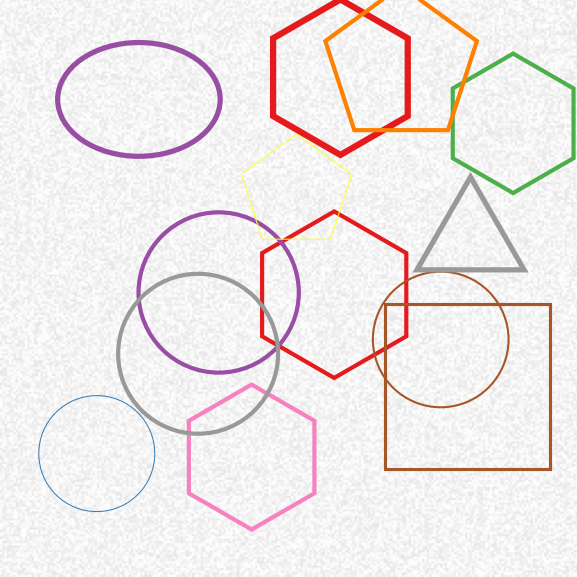[{"shape": "hexagon", "thickness": 2, "radius": 0.72, "center": [0.579, 0.489]}, {"shape": "hexagon", "thickness": 3, "radius": 0.67, "center": [0.589, 0.865]}, {"shape": "circle", "thickness": 0.5, "radius": 0.5, "center": [0.168, 0.214]}, {"shape": "hexagon", "thickness": 2, "radius": 0.6, "center": [0.889, 0.786]}, {"shape": "circle", "thickness": 2, "radius": 0.69, "center": [0.379, 0.493]}, {"shape": "oval", "thickness": 2.5, "radius": 0.7, "center": [0.241, 0.827]}, {"shape": "pentagon", "thickness": 2, "radius": 0.69, "center": [0.695, 0.885]}, {"shape": "pentagon", "thickness": 0.5, "radius": 0.5, "center": [0.513, 0.666]}, {"shape": "square", "thickness": 1.5, "radius": 0.71, "center": [0.809, 0.33]}, {"shape": "circle", "thickness": 1, "radius": 0.59, "center": [0.763, 0.411]}, {"shape": "hexagon", "thickness": 2, "radius": 0.63, "center": [0.436, 0.208]}, {"shape": "circle", "thickness": 2, "radius": 0.69, "center": [0.343, 0.387]}, {"shape": "triangle", "thickness": 2.5, "radius": 0.54, "center": [0.815, 0.585]}]